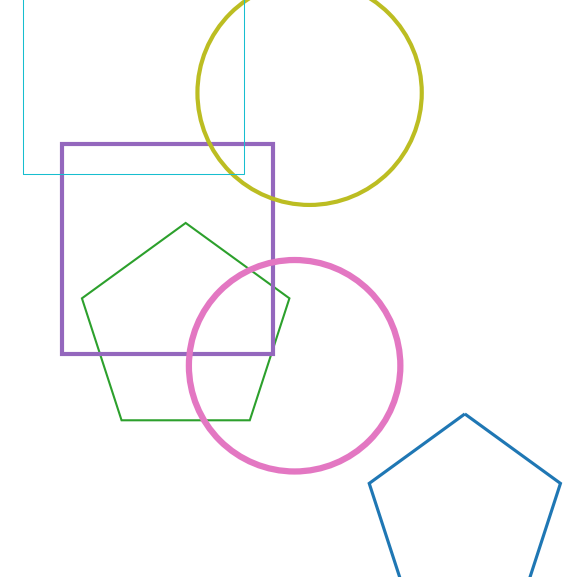[{"shape": "pentagon", "thickness": 1.5, "radius": 0.87, "center": [0.805, 0.108]}, {"shape": "pentagon", "thickness": 1, "radius": 0.94, "center": [0.322, 0.424]}, {"shape": "square", "thickness": 2, "radius": 0.91, "center": [0.29, 0.568]}, {"shape": "circle", "thickness": 3, "radius": 0.92, "center": [0.51, 0.366]}, {"shape": "circle", "thickness": 2, "radius": 0.97, "center": [0.536, 0.838]}, {"shape": "square", "thickness": 0.5, "radius": 0.96, "center": [0.231, 0.89]}]